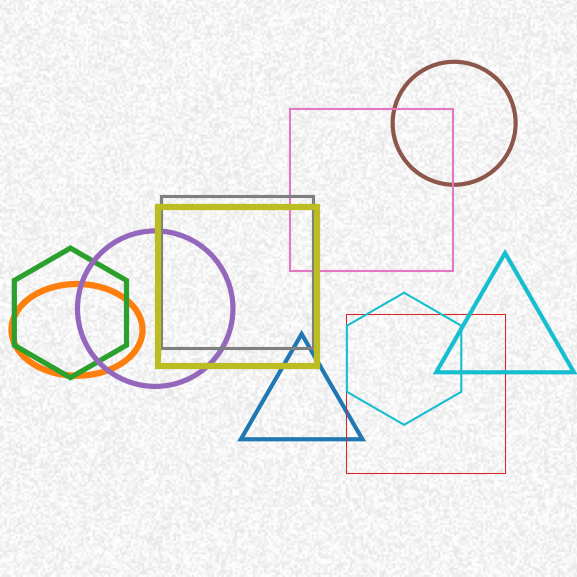[{"shape": "triangle", "thickness": 2, "radius": 0.61, "center": [0.522, 0.299]}, {"shape": "oval", "thickness": 3, "radius": 0.57, "center": [0.133, 0.428]}, {"shape": "hexagon", "thickness": 2.5, "radius": 0.56, "center": [0.122, 0.457]}, {"shape": "square", "thickness": 0.5, "radius": 0.69, "center": [0.736, 0.318]}, {"shape": "circle", "thickness": 2.5, "radius": 0.67, "center": [0.269, 0.465]}, {"shape": "circle", "thickness": 2, "radius": 0.53, "center": [0.786, 0.786]}, {"shape": "square", "thickness": 1, "radius": 0.7, "center": [0.644, 0.67]}, {"shape": "square", "thickness": 1.5, "radius": 0.66, "center": [0.411, 0.529]}, {"shape": "square", "thickness": 3, "radius": 0.69, "center": [0.411, 0.503]}, {"shape": "hexagon", "thickness": 1, "radius": 0.57, "center": [0.7, 0.378]}, {"shape": "triangle", "thickness": 2, "radius": 0.69, "center": [0.875, 0.423]}]